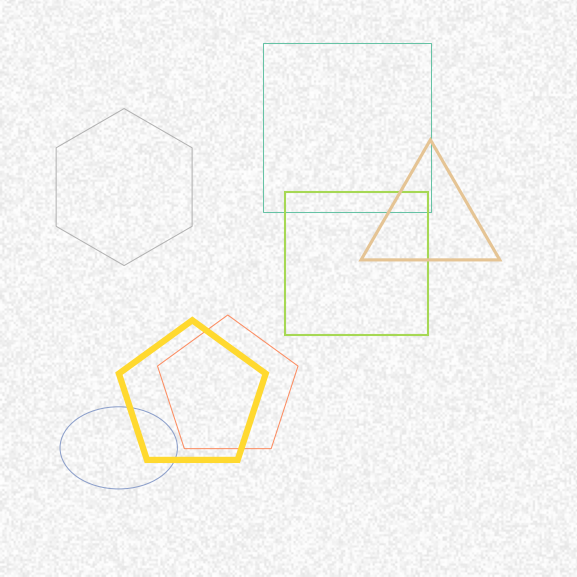[{"shape": "square", "thickness": 0.5, "radius": 0.73, "center": [0.601, 0.779]}, {"shape": "pentagon", "thickness": 0.5, "radius": 0.64, "center": [0.394, 0.326]}, {"shape": "oval", "thickness": 0.5, "radius": 0.51, "center": [0.206, 0.224]}, {"shape": "square", "thickness": 1, "radius": 0.62, "center": [0.617, 0.543]}, {"shape": "pentagon", "thickness": 3, "radius": 0.67, "center": [0.333, 0.311]}, {"shape": "triangle", "thickness": 1.5, "radius": 0.69, "center": [0.745, 0.618]}, {"shape": "hexagon", "thickness": 0.5, "radius": 0.68, "center": [0.215, 0.675]}]